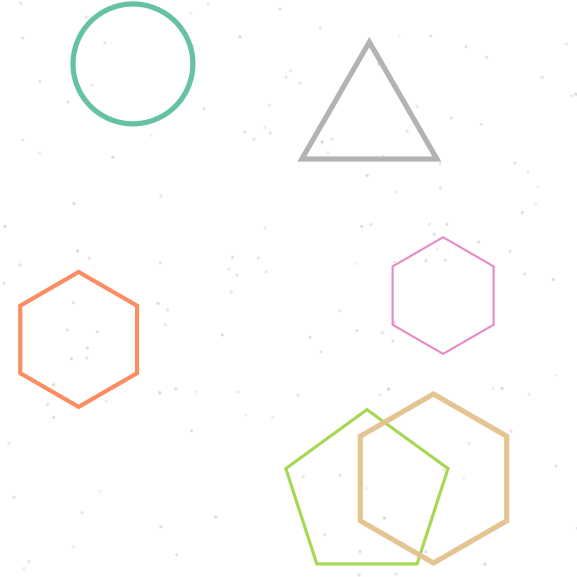[{"shape": "circle", "thickness": 2.5, "radius": 0.52, "center": [0.23, 0.888]}, {"shape": "hexagon", "thickness": 2, "radius": 0.58, "center": [0.136, 0.411]}, {"shape": "hexagon", "thickness": 1, "radius": 0.5, "center": [0.767, 0.487]}, {"shape": "pentagon", "thickness": 1.5, "radius": 0.74, "center": [0.635, 0.142]}, {"shape": "hexagon", "thickness": 2.5, "radius": 0.73, "center": [0.751, 0.171]}, {"shape": "triangle", "thickness": 2.5, "radius": 0.68, "center": [0.64, 0.791]}]